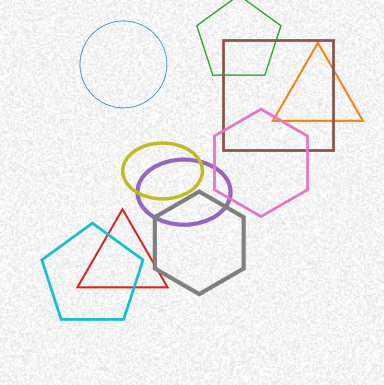[{"shape": "circle", "thickness": 0.5, "radius": 0.56, "center": [0.321, 0.833]}, {"shape": "triangle", "thickness": 1.5, "radius": 0.68, "center": [0.826, 0.754]}, {"shape": "pentagon", "thickness": 1, "radius": 0.57, "center": [0.62, 0.898]}, {"shape": "triangle", "thickness": 1.5, "radius": 0.68, "center": [0.318, 0.321]}, {"shape": "oval", "thickness": 3, "radius": 0.6, "center": [0.478, 0.501]}, {"shape": "square", "thickness": 2, "radius": 0.71, "center": [0.723, 0.753]}, {"shape": "hexagon", "thickness": 2, "radius": 0.7, "center": [0.678, 0.577]}, {"shape": "hexagon", "thickness": 3, "radius": 0.67, "center": [0.517, 0.369]}, {"shape": "oval", "thickness": 2.5, "radius": 0.52, "center": [0.422, 0.556]}, {"shape": "pentagon", "thickness": 2, "radius": 0.69, "center": [0.24, 0.282]}]